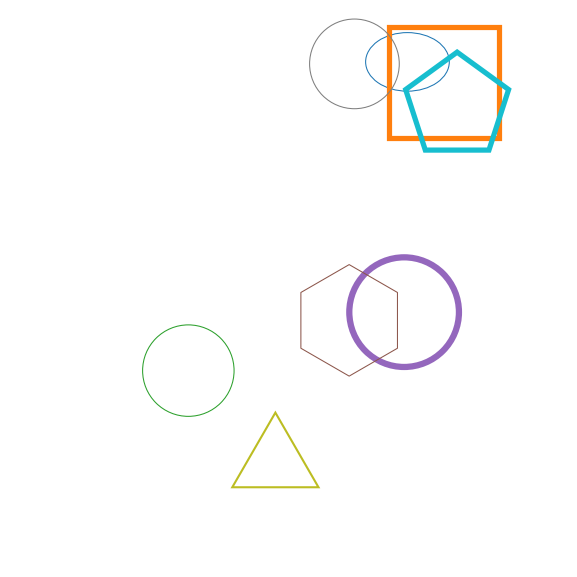[{"shape": "oval", "thickness": 0.5, "radius": 0.36, "center": [0.706, 0.892]}, {"shape": "square", "thickness": 2.5, "radius": 0.48, "center": [0.769, 0.857]}, {"shape": "circle", "thickness": 0.5, "radius": 0.4, "center": [0.326, 0.357]}, {"shape": "circle", "thickness": 3, "radius": 0.47, "center": [0.7, 0.459]}, {"shape": "hexagon", "thickness": 0.5, "radius": 0.48, "center": [0.605, 0.444]}, {"shape": "circle", "thickness": 0.5, "radius": 0.39, "center": [0.614, 0.889]}, {"shape": "triangle", "thickness": 1, "radius": 0.43, "center": [0.477, 0.198]}, {"shape": "pentagon", "thickness": 2.5, "radius": 0.47, "center": [0.792, 0.815]}]